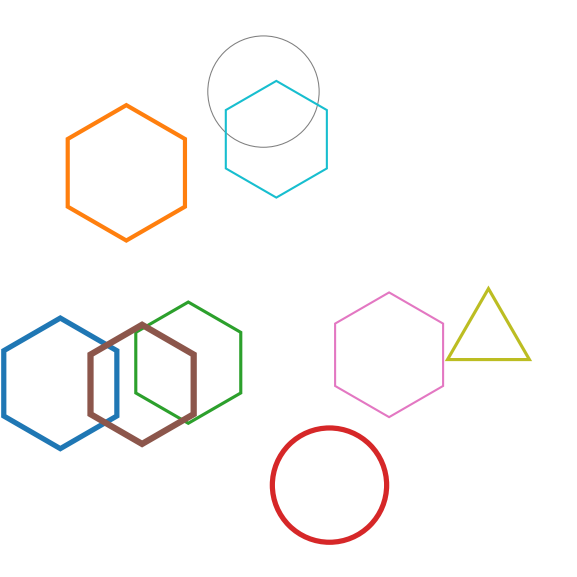[{"shape": "hexagon", "thickness": 2.5, "radius": 0.57, "center": [0.104, 0.335]}, {"shape": "hexagon", "thickness": 2, "radius": 0.59, "center": [0.219, 0.7]}, {"shape": "hexagon", "thickness": 1.5, "radius": 0.52, "center": [0.326, 0.371]}, {"shape": "circle", "thickness": 2.5, "radius": 0.49, "center": [0.571, 0.159]}, {"shape": "hexagon", "thickness": 3, "radius": 0.52, "center": [0.246, 0.334]}, {"shape": "hexagon", "thickness": 1, "radius": 0.54, "center": [0.674, 0.385]}, {"shape": "circle", "thickness": 0.5, "radius": 0.48, "center": [0.456, 0.841]}, {"shape": "triangle", "thickness": 1.5, "radius": 0.41, "center": [0.846, 0.417]}, {"shape": "hexagon", "thickness": 1, "radius": 0.51, "center": [0.478, 0.758]}]